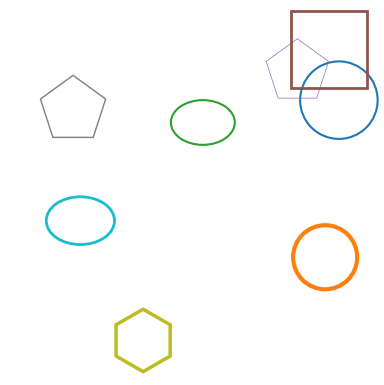[{"shape": "circle", "thickness": 1.5, "radius": 0.5, "center": [0.88, 0.74]}, {"shape": "circle", "thickness": 3, "radius": 0.42, "center": [0.845, 0.332]}, {"shape": "oval", "thickness": 1.5, "radius": 0.41, "center": [0.527, 0.682]}, {"shape": "pentagon", "thickness": 0.5, "radius": 0.43, "center": [0.772, 0.814]}, {"shape": "square", "thickness": 2, "radius": 0.5, "center": [0.854, 0.872]}, {"shape": "pentagon", "thickness": 1, "radius": 0.45, "center": [0.19, 0.715]}, {"shape": "hexagon", "thickness": 2.5, "radius": 0.41, "center": [0.372, 0.116]}, {"shape": "oval", "thickness": 2, "radius": 0.44, "center": [0.209, 0.427]}]